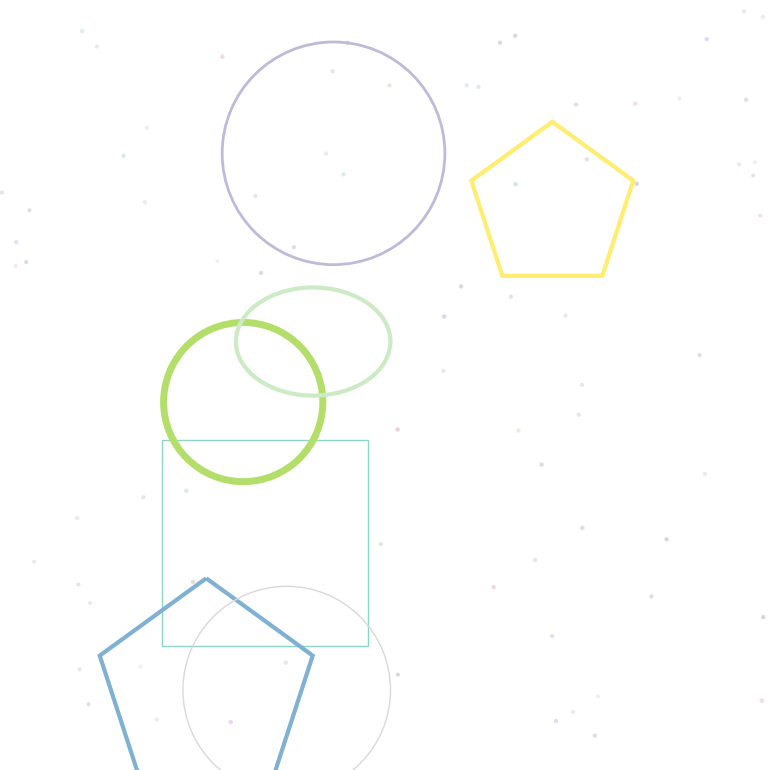[{"shape": "square", "thickness": 0.5, "radius": 0.67, "center": [0.345, 0.295]}, {"shape": "circle", "thickness": 1, "radius": 0.72, "center": [0.433, 0.801]}, {"shape": "pentagon", "thickness": 1.5, "radius": 0.73, "center": [0.268, 0.104]}, {"shape": "circle", "thickness": 2.5, "radius": 0.52, "center": [0.316, 0.478]}, {"shape": "circle", "thickness": 0.5, "radius": 0.67, "center": [0.372, 0.104]}, {"shape": "oval", "thickness": 1.5, "radius": 0.5, "center": [0.407, 0.556]}, {"shape": "pentagon", "thickness": 1.5, "radius": 0.55, "center": [0.717, 0.731]}]